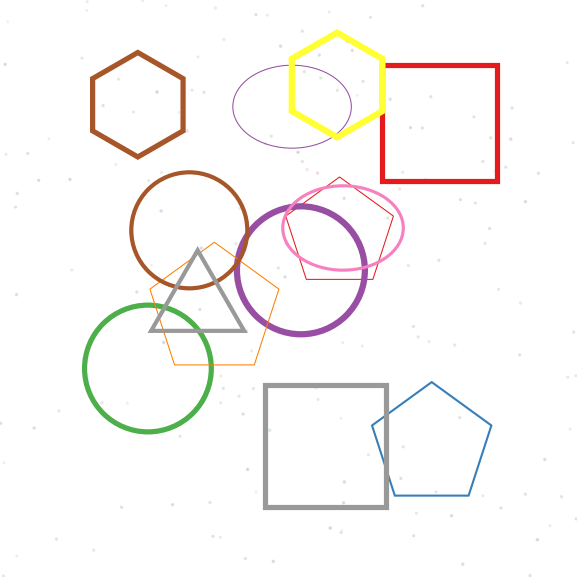[{"shape": "pentagon", "thickness": 0.5, "radius": 0.49, "center": [0.588, 0.595]}, {"shape": "square", "thickness": 2.5, "radius": 0.5, "center": [0.761, 0.786]}, {"shape": "pentagon", "thickness": 1, "radius": 0.54, "center": [0.748, 0.229]}, {"shape": "circle", "thickness": 2.5, "radius": 0.55, "center": [0.256, 0.361]}, {"shape": "circle", "thickness": 3, "radius": 0.55, "center": [0.521, 0.531]}, {"shape": "oval", "thickness": 0.5, "radius": 0.51, "center": [0.506, 0.814]}, {"shape": "pentagon", "thickness": 0.5, "radius": 0.59, "center": [0.371, 0.462]}, {"shape": "hexagon", "thickness": 3, "radius": 0.45, "center": [0.584, 0.852]}, {"shape": "circle", "thickness": 2, "radius": 0.5, "center": [0.328, 0.6]}, {"shape": "hexagon", "thickness": 2.5, "radius": 0.45, "center": [0.239, 0.818]}, {"shape": "oval", "thickness": 1.5, "radius": 0.52, "center": [0.594, 0.604]}, {"shape": "triangle", "thickness": 2, "radius": 0.47, "center": [0.342, 0.473]}, {"shape": "square", "thickness": 2.5, "radius": 0.53, "center": [0.564, 0.227]}]